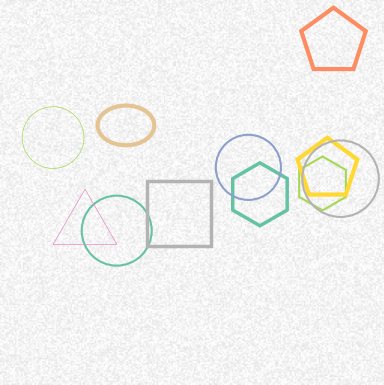[{"shape": "hexagon", "thickness": 2.5, "radius": 0.41, "center": [0.675, 0.495]}, {"shape": "circle", "thickness": 1.5, "radius": 0.45, "center": [0.303, 0.401]}, {"shape": "pentagon", "thickness": 3, "radius": 0.44, "center": [0.866, 0.892]}, {"shape": "circle", "thickness": 1.5, "radius": 0.42, "center": [0.645, 0.565]}, {"shape": "triangle", "thickness": 0.5, "radius": 0.48, "center": [0.221, 0.413]}, {"shape": "hexagon", "thickness": 1.5, "radius": 0.35, "center": [0.838, 0.524]}, {"shape": "circle", "thickness": 0.5, "radius": 0.4, "center": [0.138, 0.643]}, {"shape": "pentagon", "thickness": 3, "radius": 0.41, "center": [0.85, 0.561]}, {"shape": "oval", "thickness": 3, "radius": 0.37, "center": [0.327, 0.674]}, {"shape": "circle", "thickness": 1.5, "radius": 0.5, "center": [0.885, 0.536]}, {"shape": "square", "thickness": 2.5, "radius": 0.42, "center": [0.465, 0.445]}]